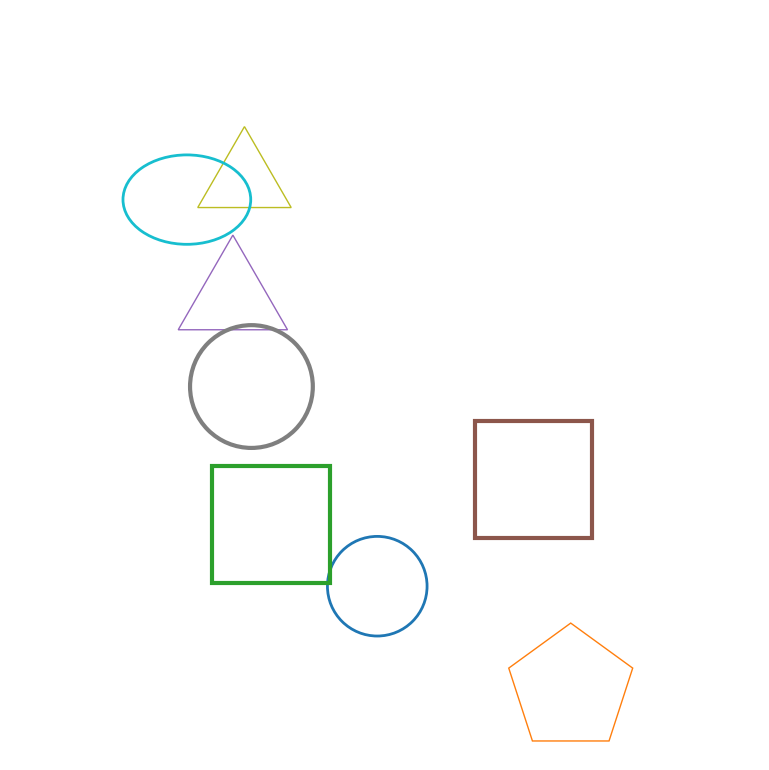[{"shape": "circle", "thickness": 1, "radius": 0.32, "center": [0.49, 0.239]}, {"shape": "pentagon", "thickness": 0.5, "radius": 0.42, "center": [0.741, 0.106]}, {"shape": "square", "thickness": 1.5, "radius": 0.38, "center": [0.352, 0.319]}, {"shape": "triangle", "thickness": 0.5, "radius": 0.41, "center": [0.302, 0.613]}, {"shape": "square", "thickness": 1.5, "radius": 0.38, "center": [0.693, 0.377]}, {"shape": "circle", "thickness": 1.5, "radius": 0.4, "center": [0.327, 0.498]}, {"shape": "triangle", "thickness": 0.5, "radius": 0.35, "center": [0.317, 0.765]}, {"shape": "oval", "thickness": 1, "radius": 0.41, "center": [0.243, 0.741]}]